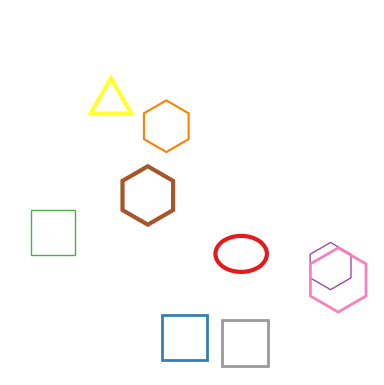[{"shape": "oval", "thickness": 3, "radius": 0.33, "center": [0.626, 0.341]}, {"shape": "square", "thickness": 2, "radius": 0.29, "center": [0.479, 0.123]}, {"shape": "square", "thickness": 1, "radius": 0.29, "center": [0.137, 0.396]}, {"shape": "hexagon", "thickness": 1, "radius": 0.31, "center": [0.859, 0.309]}, {"shape": "hexagon", "thickness": 1.5, "radius": 0.34, "center": [0.432, 0.672]}, {"shape": "triangle", "thickness": 3, "radius": 0.3, "center": [0.288, 0.736]}, {"shape": "hexagon", "thickness": 3, "radius": 0.38, "center": [0.384, 0.492]}, {"shape": "hexagon", "thickness": 2, "radius": 0.42, "center": [0.878, 0.273]}, {"shape": "square", "thickness": 2, "radius": 0.29, "center": [0.636, 0.109]}]